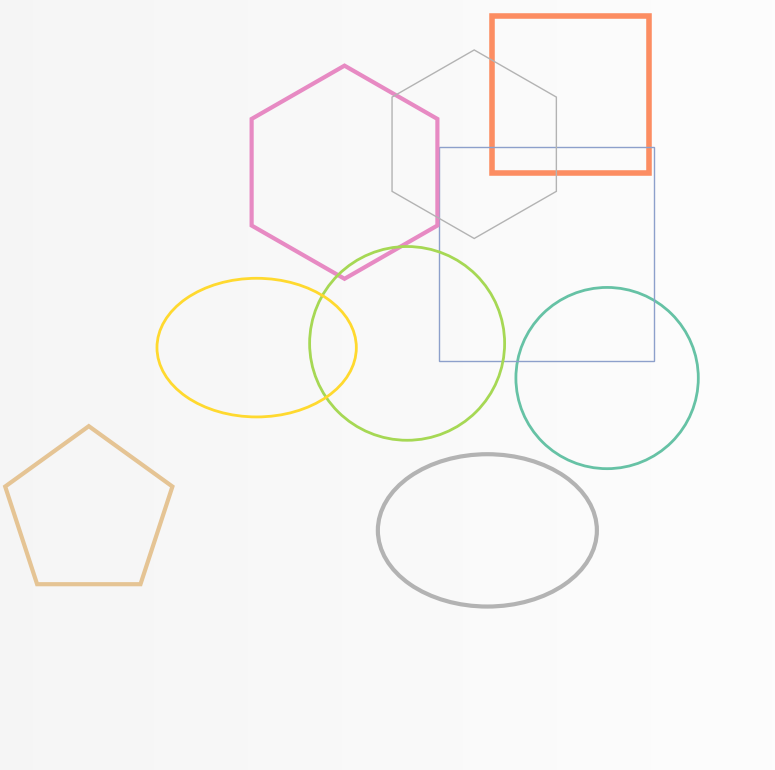[{"shape": "circle", "thickness": 1, "radius": 0.59, "center": [0.783, 0.509]}, {"shape": "square", "thickness": 2, "radius": 0.51, "center": [0.736, 0.877]}, {"shape": "square", "thickness": 0.5, "radius": 0.7, "center": [0.705, 0.67]}, {"shape": "hexagon", "thickness": 1.5, "radius": 0.69, "center": [0.445, 0.776]}, {"shape": "circle", "thickness": 1, "radius": 0.63, "center": [0.525, 0.554]}, {"shape": "oval", "thickness": 1, "radius": 0.64, "center": [0.331, 0.549]}, {"shape": "pentagon", "thickness": 1.5, "radius": 0.57, "center": [0.115, 0.333]}, {"shape": "hexagon", "thickness": 0.5, "radius": 0.61, "center": [0.612, 0.813]}, {"shape": "oval", "thickness": 1.5, "radius": 0.71, "center": [0.629, 0.311]}]